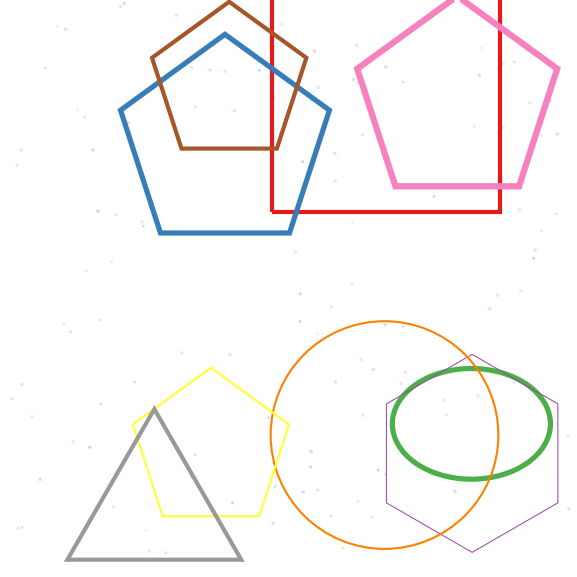[{"shape": "square", "thickness": 2, "radius": 0.99, "center": [0.668, 0.83]}, {"shape": "pentagon", "thickness": 2.5, "radius": 0.95, "center": [0.39, 0.75]}, {"shape": "oval", "thickness": 2.5, "radius": 0.68, "center": [0.816, 0.265]}, {"shape": "hexagon", "thickness": 0.5, "radius": 0.86, "center": [0.818, 0.214]}, {"shape": "circle", "thickness": 1, "radius": 0.99, "center": [0.666, 0.246]}, {"shape": "pentagon", "thickness": 1, "radius": 0.71, "center": [0.365, 0.22]}, {"shape": "pentagon", "thickness": 2, "radius": 0.7, "center": [0.397, 0.856]}, {"shape": "pentagon", "thickness": 3, "radius": 0.91, "center": [0.792, 0.824]}, {"shape": "triangle", "thickness": 2, "radius": 0.87, "center": [0.267, 0.117]}]